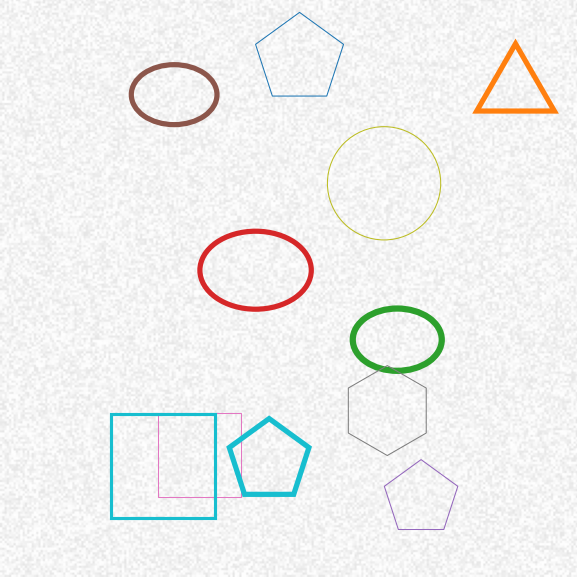[{"shape": "pentagon", "thickness": 0.5, "radius": 0.4, "center": [0.519, 0.898]}, {"shape": "triangle", "thickness": 2.5, "radius": 0.39, "center": [0.893, 0.846]}, {"shape": "oval", "thickness": 3, "radius": 0.39, "center": [0.688, 0.411]}, {"shape": "oval", "thickness": 2.5, "radius": 0.48, "center": [0.443, 0.531]}, {"shape": "pentagon", "thickness": 0.5, "radius": 0.33, "center": [0.729, 0.136]}, {"shape": "oval", "thickness": 2.5, "radius": 0.37, "center": [0.302, 0.835]}, {"shape": "square", "thickness": 0.5, "radius": 0.36, "center": [0.345, 0.211]}, {"shape": "hexagon", "thickness": 0.5, "radius": 0.39, "center": [0.671, 0.288]}, {"shape": "circle", "thickness": 0.5, "radius": 0.49, "center": [0.665, 0.682]}, {"shape": "pentagon", "thickness": 2.5, "radius": 0.36, "center": [0.466, 0.202]}, {"shape": "square", "thickness": 1.5, "radius": 0.45, "center": [0.282, 0.192]}]